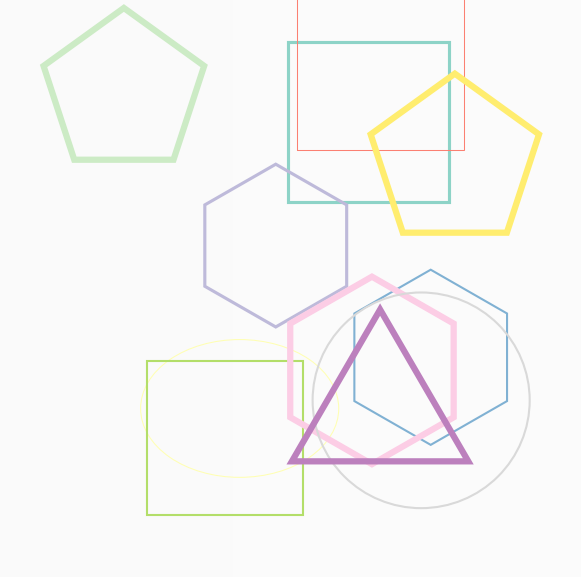[{"shape": "square", "thickness": 1.5, "radius": 0.69, "center": [0.634, 0.788]}, {"shape": "oval", "thickness": 0.5, "radius": 0.85, "center": [0.412, 0.292]}, {"shape": "hexagon", "thickness": 1.5, "radius": 0.7, "center": [0.474, 0.574]}, {"shape": "square", "thickness": 0.5, "radius": 0.72, "center": [0.654, 0.884]}, {"shape": "hexagon", "thickness": 1, "radius": 0.76, "center": [0.741, 0.38]}, {"shape": "square", "thickness": 1, "radius": 0.67, "center": [0.387, 0.241]}, {"shape": "hexagon", "thickness": 3, "radius": 0.81, "center": [0.64, 0.358]}, {"shape": "circle", "thickness": 1, "radius": 0.93, "center": [0.725, 0.306]}, {"shape": "triangle", "thickness": 3, "radius": 0.88, "center": [0.654, 0.288]}, {"shape": "pentagon", "thickness": 3, "radius": 0.73, "center": [0.213, 0.84]}, {"shape": "pentagon", "thickness": 3, "radius": 0.76, "center": [0.783, 0.719]}]